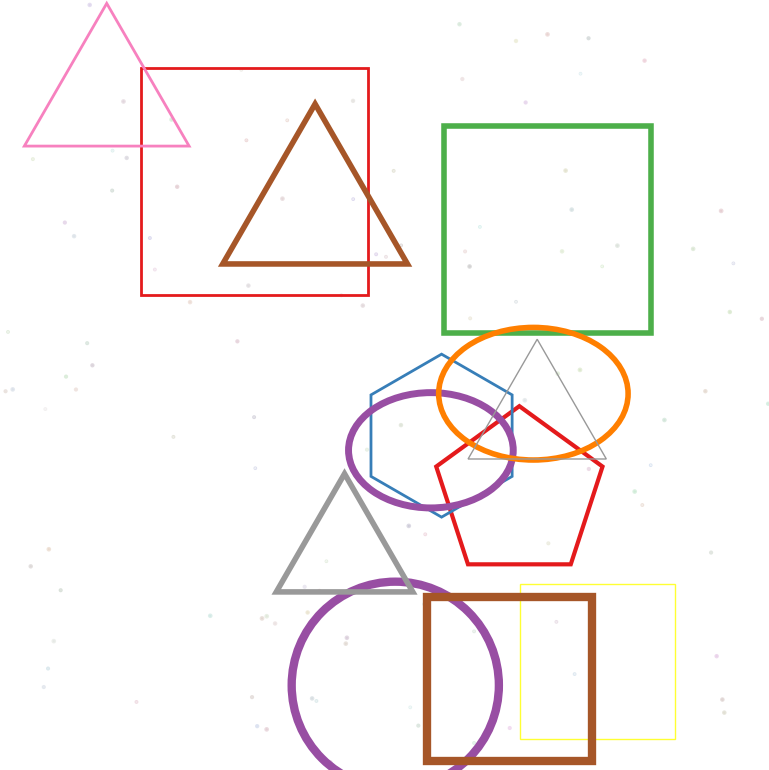[{"shape": "square", "thickness": 1, "radius": 0.73, "center": [0.331, 0.764]}, {"shape": "pentagon", "thickness": 1.5, "radius": 0.57, "center": [0.675, 0.359]}, {"shape": "hexagon", "thickness": 1, "radius": 0.53, "center": [0.573, 0.434]}, {"shape": "square", "thickness": 2, "radius": 0.67, "center": [0.711, 0.702]}, {"shape": "circle", "thickness": 3, "radius": 0.67, "center": [0.513, 0.11]}, {"shape": "oval", "thickness": 2.5, "radius": 0.53, "center": [0.56, 0.415]}, {"shape": "oval", "thickness": 2, "radius": 0.62, "center": [0.693, 0.489]}, {"shape": "square", "thickness": 0.5, "radius": 0.5, "center": [0.776, 0.141]}, {"shape": "triangle", "thickness": 2, "radius": 0.69, "center": [0.409, 0.726]}, {"shape": "square", "thickness": 3, "radius": 0.53, "center": [0.662, 0.118]}, {"shape": "triangle", "thickness": 1, "radius": 0.62, "center": [0.139, 0.872]}, {"shape": "triangle", "thickness": 2, "radius": 0.51, "center": [0.447, 0.282]}, {"shape": "triangle", "thickness": 0.5, "radius": 0.52, "center": [0.698, 0.456]}]